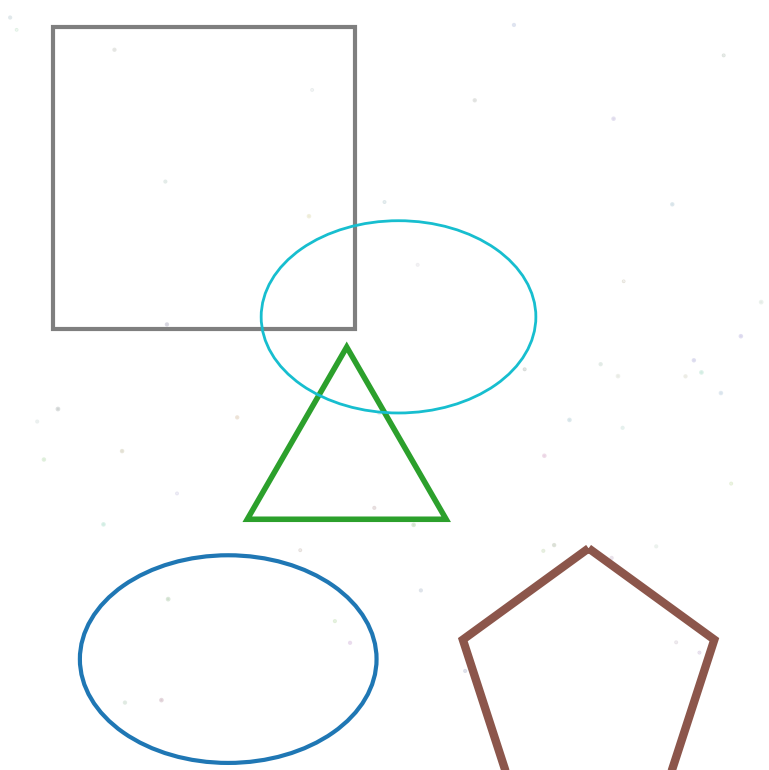[{"shape": "oval", "thickness": 1.5, "radius": 0.96, "center": [0.296, 0.144]}, {"shape": "triangle", "thickness": 2, "radius": 0.75, "center": [0.45, 0.4]}, {"shape": "pentagon", "thickness": 3, "radius": 0.86, "center": [0.764, 0.116]}, {"shape": "square", "thickness": 1.5, "radius": 0.98, "center": [0.264, 0.769]}, {"shape": "oval", "thickness": 1, "radius": 0.89, "center": [0.518, 0.589]}]